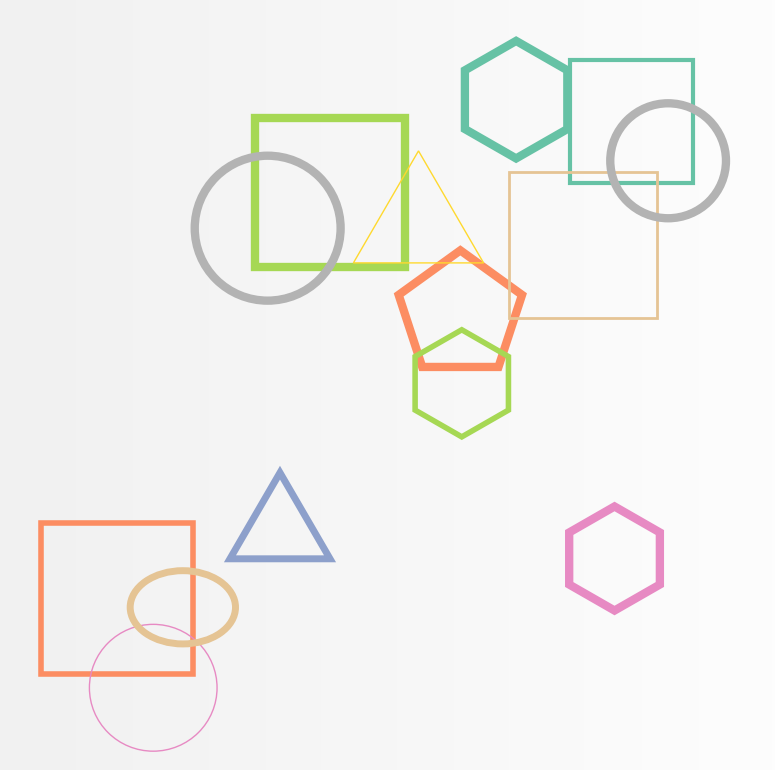[{"shape": "square", "thickness": 1.5, "radius": 0.4, "center": [0.815, 0.842]}, {"shape": "hexagon", "thickness": 3, "radius": 0.38, "center": [0.666, 0.871]}, {"shape": "pentagon", "thickness": 3, "radius": 0.42, "center": [0.594, 0.591]}, {"shape": "square", "thickness": 2, "radius": 0.49, "center": [0.151, 0.223]}, {"shape": "triangle", "thickness": 2.5, "radius": 0.37, "center": [0.361, 0.312]}, {"shape": "circle", "thickness": 0.5, "radius": 0.41, "center": [0.198, 0.107]}, {"shape": "hexagon", "thickness": 3, "radius": 0.34, "center": [0.793, 0.275]}, {"shape": "hexagon", "thickness": 2, "radius": 0.35, "center": [0.596, 0.502]}, {"shape": "square", "thickness": 3, "radius": 0.48, "center": [0.426, 0.75]}, {"shape": "triangle", "thickness": 0.5, "radius": 0.48, "center": [0.54, 0.707]}, {"shape": "oval", "thickness": 2.5, "radius": 0.34, "center": [0.236, 0.211]}, {"shape": "square", "thickness": 1, "radius": 0.48, "center": [0.752, 0.682]}, {"shape": "circle", "thickness": 3, "radius": 0.47, "center": [0.345, 0.704]}, {"shape": "circle", "thickness": 3, "radius": 0.37, "center": [0.862, 0.791]}]